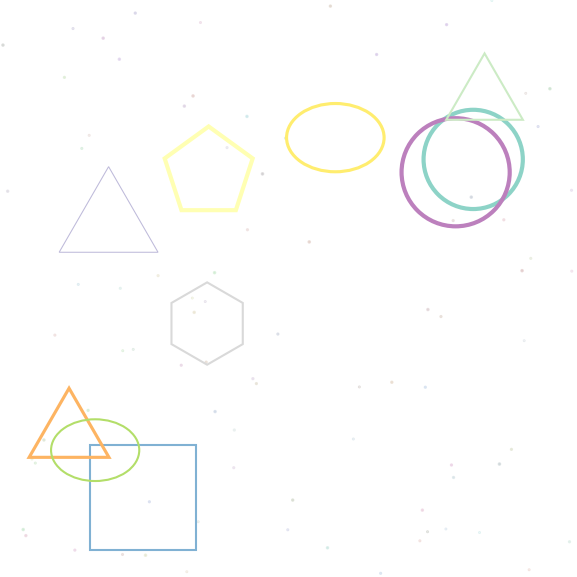[{"shape": "circle", "thickness": 2, "radius": 0.43, "center": [0.819, 0.723]}, {"shape": "pentagon", "thickness": 2, "radius": 0.4, "center": [0.361, 0.7]}, {"shape": "triangle", "thickness": 0.5, "radius": 0.49, "center": [0.188, 0.612]}, {"shape": "square", "thickness": 1, "radius": 0.45, "center": [0.248, 0.138]}, {"shape": "triangle", "thickness": 1.5, "radius": 0.4, "center": [0.12, 0.247]}, {"shape": "oval", "thickness": 1, "radius": 0.38, "center": [0.165, 0.22]}, {"shape": "hexagon", "thickness": 1, "radius": 0.36, "center": [0.359, 0.439]}, {"shape": "circle", "thickness": 2, "radius": 0.47, "center": [0.789, 0.701]}, {"shape": "triangle", "thickness": 1, "radius": 0.38, "center": [0.839, 0.83]}, {"shape": "oval", "thickness": 1.5, "radius": 0.42, "center": [0.581, 0.761]}]